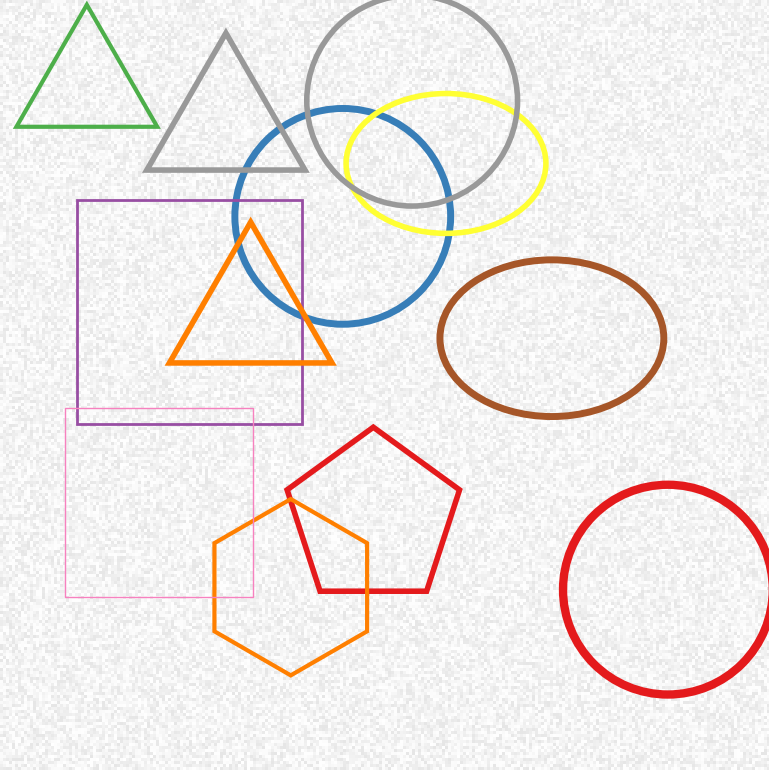[{"shape": "circle", "thickness": 3, "radius": 0.68, "center": [0.867, 0.234]}, {"shape": "pentagon", "thickness": 2, "radius": 0.59, "center": [0.485, 0.327]}, {"shape": "circle", "thickness": 2.5, "radius": 0.7, "center": [0.445, 0.719]}, {"shape": "triangle", "thickness": 1.5, "radius": 0.53, "center": [0.113, 0.888]}, {"shape": "square", "thickness": 1, "radius": 0.73, "center": [0.246, 0.595]}, {"shape": "hexagon", "thickness": 1.5, "radius": 0.57, "center": [0.378, 0.237]}, {"shape": "triangle", "thickness": 2, "radius": 0.61, "center": [0.326, 0.59]}, {"shape": "oval", "thickness": 2, "radius": 0.65, "center": [0.579, 0.788]}, {"shape": "oval", "thickness": 2.5, "radius": 0.73, "center": [0.717, 0.561]}, {"shape": "square", "thickness": 0.5, "radius": 0.61, "center": [0.207, 0.347]}, {"shape": "circle", "thickness": 2, "radius": 0.68, "center": [0.535, 0.869]}, {"shape": "triangle", "thickness": 2, "radius": 0.59, "center": [0.293, 0.838]}]